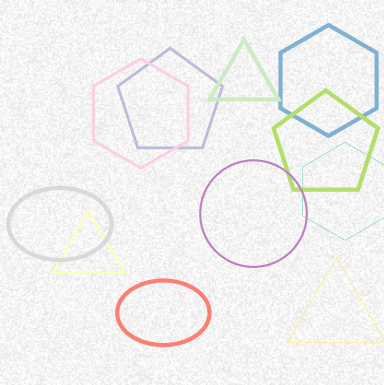[{"shape": "hexagon", "thickness": 0.5, "radius": 0.64, "center": [0.896, 0.503]}, {"shape": "triangle", "thickness": 1.5, "radius": 0.54, "center": [0.23, 0.346]}, {"shape": "pentagon", "thickness": 2, "radius": 0.72, "center": [0.442, 0.732]}, {"shape": "oval", "thickness": 3, "radius": 0.6, "center": [0.424, 0.188]}, {"shape": "hexagon", "thickness": 3, "radius": 0.72, "center": [0.853, 0.791]}, {"shape": "pentagon", "thickness": 3, "radius": 0.71, "center": [0.846, 0.623]}, {"shape": "hexagon", "thickness": 2, "radius": 0.71, "center": [0.366, 0.706]}, {"shape": "oval", "thickness": 3, "radius": 0.67, "center": [0.156, 0.418]}, {"shape": "circle", "thickness": 1.5, "radius": 0.69, "center": [0.658, 0.445]}, {"shape": "triangle", "thickness": 3, "radius": 0.52, "center": [0.634, 0.794]}, {"shape": "triangle", "thickness": 0.5, "radius": 0.74, "center": [0.874, 0.183]}]